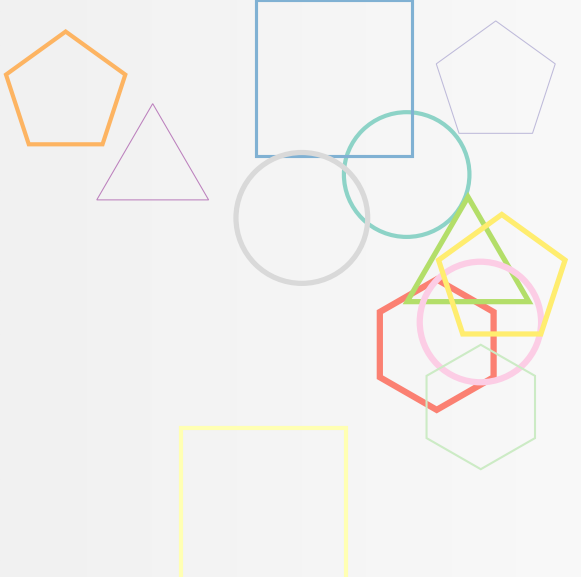[{"shape": "circle", "thickness": 2, "radius": 0.54, "center": [0.7, 0.697]}, {"shape": "square", "thickness": 2, "radius": 0.71, "center": [0.453, 0.116]}, {"shape": "pentagon", "thickness": 0.5, "radius": 0.54, "center": [0.853, 0.855]}, {"shape": "hexagon", "thickness": 3, "radius": 0.57, "center": [0.751, 0.402]}, {"shape": "square", "thickness": 1.5, "radius": 0.67, "center": [0.575, 0.864]}, {"shape": "pentagon", "thickness": 2, "radius": 0.54, "center": [0.113, 0.837]}, {"shape": "triangle", "thickness": 2.5, "radius": 0.6, "center": [0.805, 0.537]}, {"shape": "circle", "thickness": 3, "radius": 0.52, "center": [0.827, 0.442]}, {"shape": "circle", "thickness": 2.5, "radius": 0.57, "center": [0.519, 0.622]}, {"shape": "triangle", "thickness": 0.5, "radius": 0.56, "center": [0.263, 0.709]}, {"shape": "hexagon", "thickness": 1, "radius": 0.54, "center": [0.827, 0.294]}, {"shape": "pentagon", "thickness": 2.5, "radius": 0.57, "center": [0.863, 0.513]}]